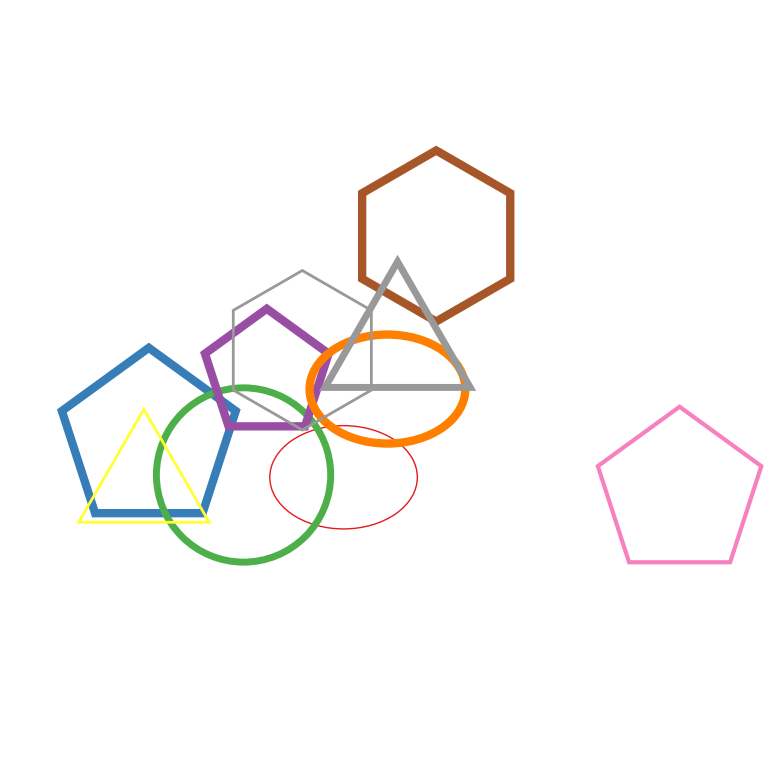[{"shape": "oval", "thickness": 0.5, "radius": 0.48, "center": [0.446, 0.38]}, {"shape": "pentagon", "thickness": 3, "radius": 0.59, "center": [0.193, 0.43]}, {"shape": "circle", "thickness": 2.5, "radius": 0.57, "center": [0.316, 0.383]}, {"shape": "pentagon", "thickness": 3, "radius": 0.42, "center": [0.346, 0.515]}, {"shape": "oval", "thickness": 3, "radius": 0.51, "center": [0.503, 0.495]}, {"shape": "triangle", "thickness": 1, "radius": 0.49, "center": [0.187, 0.371]}, {"shape": "hexagon", "thickness": 3, "radius": 0.56, "center": [0.566, 0.694]}, {"shape": "pentagon", "thickness": 1.5, "radius": 0.56, "center": [0.883, 0.36]}, {"shape": "hexagon", "thickness": 1, "radius": 0.52, "center": [0.393, 0.545]}, {"shape": "triangle", "thickness": 2.5, "radius": 0.54, "center": [0.516, 0.551]}]